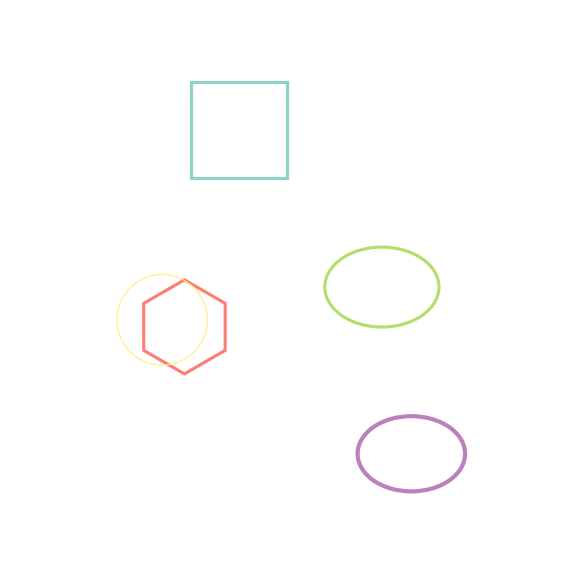[{"shape": "square", "thickness": 1.5, "radius": 0.41, "center": [0.414, 0.774]}, {"shape": "hexagon", "thickness": 1.5, "radius": 0.41, "center": [0.319, 0.433]}, {"shape": "oval", "thickness": 1.5, "radius": 0.49, "center": [0.661, 0.502]}, {"shape": "oval", "thickness": 2, "radius": 0.47, "center": [0.712, 0.213]}, {"shape": "circle", "thickness": 0.5, "radius": 0.39, "center": [0.281, 0.445]}]